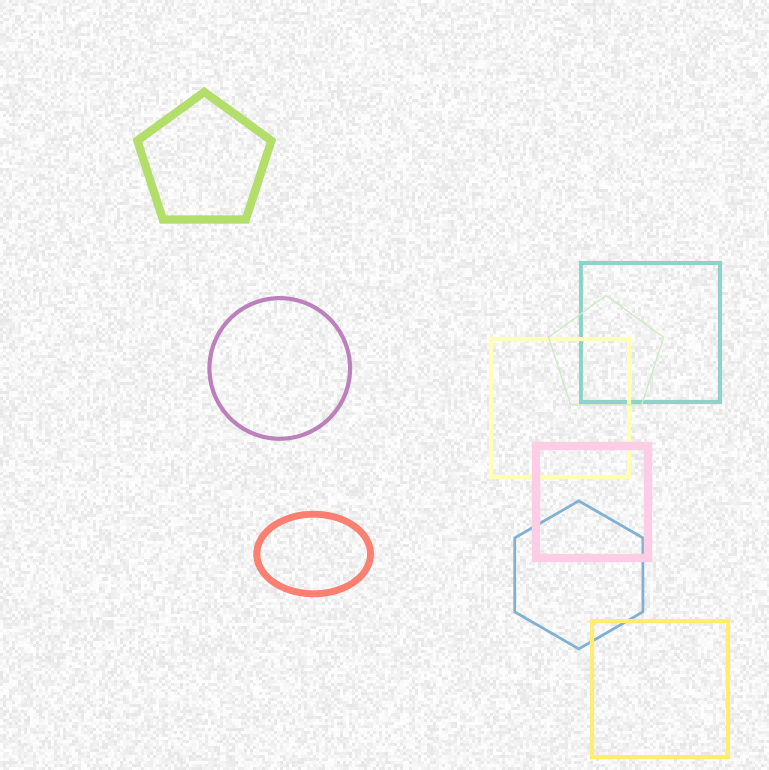[{"shape": "square", "thickness": 1.5, "radius": 0.45, "center": [0.845, 0.568]}, {"shape": "square", "thickness": 1.5, "radius": 0.45, "center": [0.727, 0.47]}, {"shape": "oval", "thickness": 2.5, "radius": 0.37, "center": [0.407, 0.281]}, {"shape": "hexagon", "thickness": 1, "radius": 0.48, "center": [0.752, 0.253]}, {"shape": "pentagon", "thickness": 3, "radius": 0.46, "center": [0.265, 0.789]}, {"shape": "square", "thickness": 3, "radius": 0.36, "center": [0.769, 0.348]}, {"shape": "circle", "thickness": 1.5, "radius": 0.46, "center": [0.363, 0.521]}, {"shape": "pentagon", "thickness": 0.5, "radius": 0.39, "center": [0.787, 0.538]}, {"shape": "square", "thickness": 1.5, "radius": 0.44, "center": [0.857, 0.105]}]